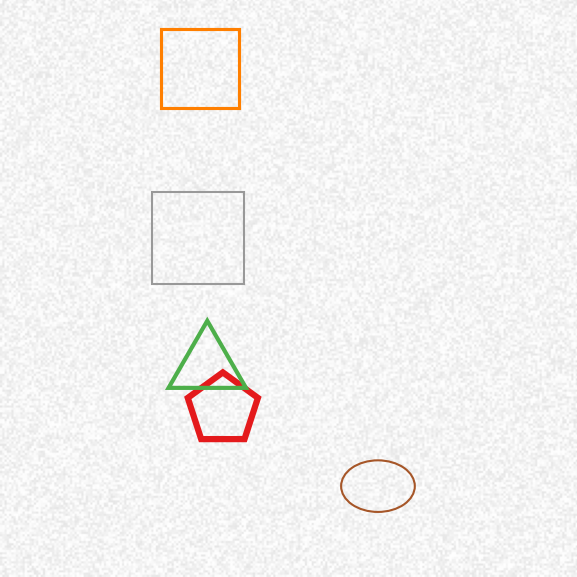[{"shape": "pentagon", "thickness": 3, "radius": 0.32, "center": [0.386, 0.29]}, {"shape": "triangle", "thickness": 2, "radius": 0.39, "center": [0.359, 0.366]}, {"shape": "square", "thickness": 1.5, "radius": 0.34, "center": [0.346, 0.88]}, {"shape": "oval", "thickness": 1, "radius": 0.32, "center": [0.654, 0.157]}, {"shape": "square", "thickness": 1, "radius": 0.4, "center": [0.343, 0.587]}]